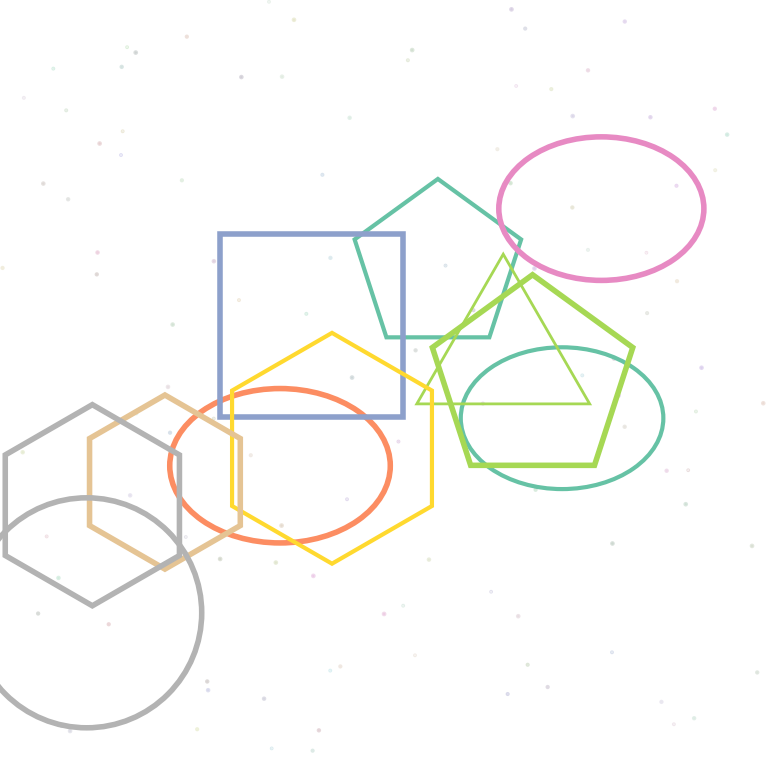[{"shape": "oval", "thickness": 1.5, "radius": 0.66, "center": [0.73, 0.457]}, {"shape": "pentagon", "thickness": 1.5, "radius": 0.57, "center": [0.569, 0.654]}, {"shape": "oval", "thickness": 2, "radius": 0.72, "center": [0.364, 0.395]}, {"shape": "square", "thickness": 2, "radius": 0.59, "center": [0.404, 0.578]}, {"shape": "oval", "thickness": 2, "radius": 0.67, "center": [0.781, 0.729]}, {"shape": "triangle", "thickness": 1, "radius": 0.65, "center": [0.654, 0.54]}, {"shape": "pentagon", "thickness": 2, "radius": 0.68, "center": [0.692, 0.506]}, {"shape": "hexagon", "thickness": 1.5, "radius": 0.75, "center": [0.431, 0.418]}, {"shape": "hexagon", "thickness": 2, "radius": 0.57, "center": [0.214, 0.374]}, {"shape": "hexagon", "thickness": 2, "radius": 0.65, "center": [0.12, 0.344]}, {"shape": "circle", "thickness": 2, "radius": 0.75, "center": [0.113, 0.204]}]